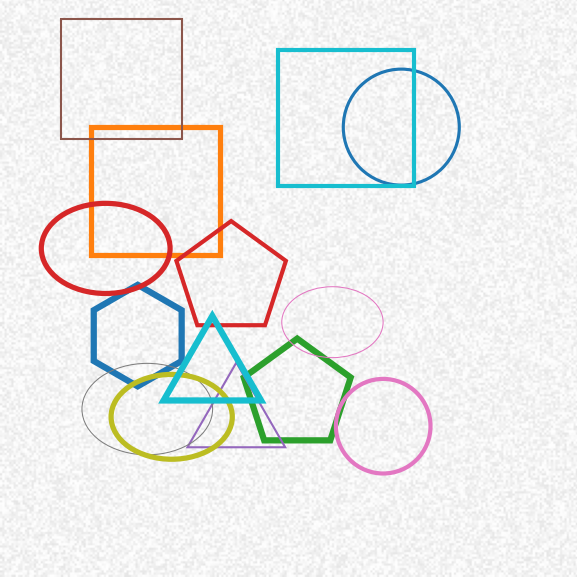[{"shape": "circle", "thickness": 1.5, "radius": 0.5, "center": [0.695, 0.779]}, {"shape": "hexagon", "thickness": 3, "radius": 0.44, "center": [0.238, 0.418]}, {"shape": "square", "thickness": 2.5, "radius": 0.56, "center": [0.269, 0.668]}, {"shape": "pentagon", "thickness": 3, "radius": 0.49, "center": [0.515, 0.315]}, {"shape": "oval", "thickness": 2.5, "radius": 0.56, "center": [0.183, 0.569]}, {"shape": "pentagon", "thickness": 2, "radius": 0.5, "center": [0.4, 0.517]}, {"shape": "triangle", "thickness": 1, "radius": 0.49, "center": [0.409, 0.274]}, {"shape": "square", "thickness": 1, "radius": 0.52, "center": [0.21, 0.862]}, {"shape": "oval", "thickness": 0.5, "radius": 0.44, "center": [0.576, 0.441]}, {"shape": "circle", "thickness": 2, "radius": 0.41, "center": [0.664, 0.261]}, {"shape": "oval", "thickness": 0.5, "radius": 0.57, "center": [0.255, 0.291]}, {"shape": "oval", "thickness": 2.5, "radius": 0.52, "center": [0.297, 0.277]}, {"shape": "triangle", "thickness": 3, "radius": 0.49, "center": [0.368, 0.354]}, {"shape": "square", "thickness": 2, "radius": 0.59, "center": [0.6, 0.795]}]